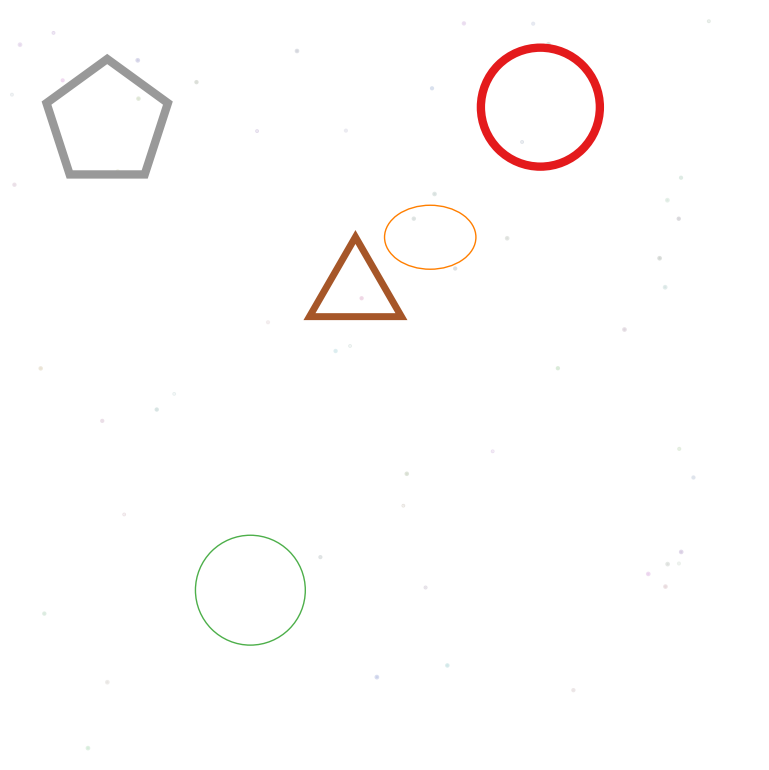[{"shape": "circle", "thickness": 3, "radius": 0.39, "center": [0.702, 0.861]}, {"shape": "circle", "thickness": 0.5, "radius": 0.36, "center": [0.325, 0.234]}, {"shape": "oval", "thickness": 0.5, "radius": 0.3, "center": [0.559, 0.692]}, {"shape": "triangle", "thickness": 2.5, "radius": 0.34, "center": [0.462, 0.623]}, {"shape": "pentagon", "thickness": 3, "radius": 0.41, "center": [0.139, 0.841]}]